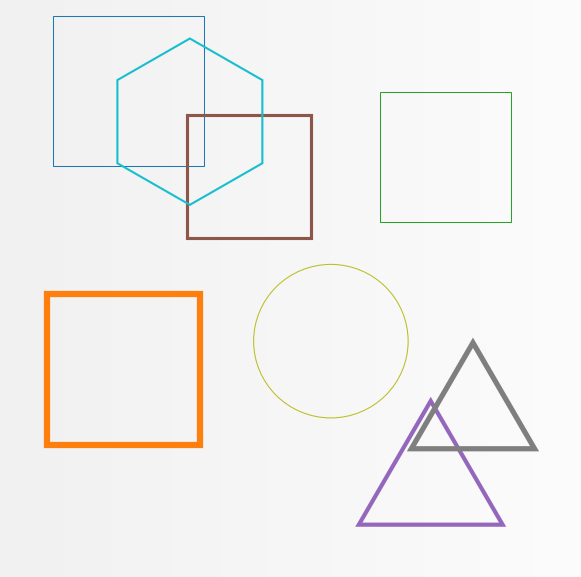[{"shape": "square", "thickness": 0.5, "radius": 0.65, "center": [0.221, 0.841]}, {"shape": "square", "thickness": 3, "radius": 0.66, "center": [0.213, 0.359]}, {"shape": "square", "thickness": 0.5, "radius": 0.56, "center": [0.767, 0.728]}, {"shape": "triangle", "thickness": 2, "radius": 0.71, "center": [0.741, 0.162]}, {"shape": "square", "thickness": 1.5, "radius": 0.53, "center": [0.429, 0.693]}, {"shape": "triangle", "thickness": 2.5, "radius": 0.61, "center": [0.814, 0.283]}, {"shape": "circle", "thickness": 0.5, "radius": 0.66, "center": [0.569, 0.408]}, {"shape": "hexagon", "thickness": 1, "radius": 0.72, "center": [0.327, 0.788]}]